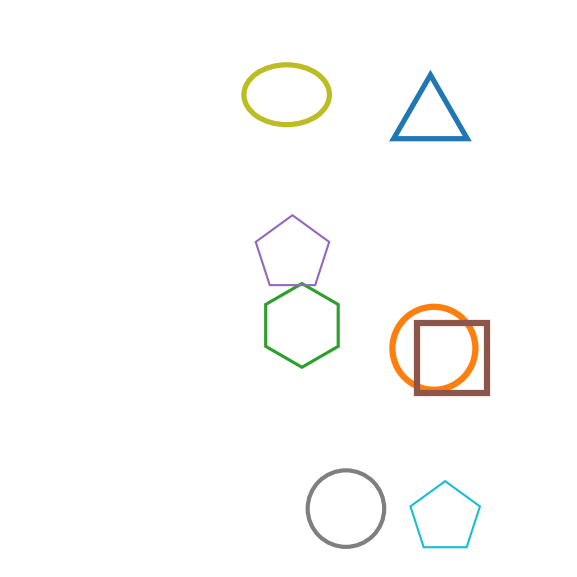[{"shape": "triangle", "thickness": 2.5, "radius": 0.37, "center": [0.745, 0.796]}, {"shape": "circle", "thickness": 3, "radius": 0.36, "center": [0.751, 0.396]}, {"shape": "hexagon", "thickness": 1.5, "radius": 0.36, "center": [0.523, 0.436]}, {"shape": "pentagon", "thickness": 1, "radius": 0.33, "center": [0.506, 0.56]}, {"shape": "square", "thickness": 3, "radius": 0.3, "center": [0.782, 0.38]}, {"shape": "circle", "thickness": 2, "radius": 0.33, "center": [0.599, 0.118]}, {"shape": "oval", "thickness": 2.5, "radius": 0.37, "center": [0.496, 0.835]}, {"shape": "pentagon", "thickness": 1, "radius": 0.32, "center": [0.771, 0.103]}]